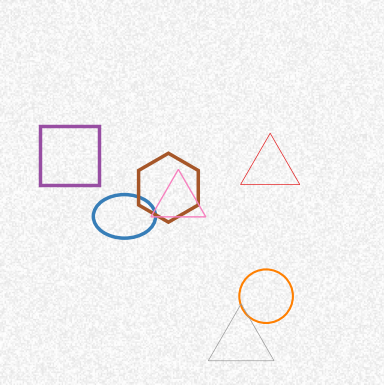[{"shape": "triangle", "thickness": 0.5, "radius": 0.44, "center": [0.702, 0.565]}, {"shape": "oval", "thickness": 2.5, "radius": 0.4, "center": [0.323, 0.438]}, {"shape": "square", "thickness": 2.5, "radius": 0.39, "center": [0.18, 0.596]}, {"shape": "circle", "thickness": 1.5, "radius": 0.35, "center": [0.691, 0.231]}, {"shape": "hexagon", "thickness": 2.5, "radius": 0.45, "center": [0.437, 0.512]}, {"shape": "triangle", "thickness": 1, "radius": 0.41, "center": [0.463, 0.478]}, {"shape": "triangle", "thickness": 0.5, "radius": 0.49, "center": [0.626, 0.112]}]